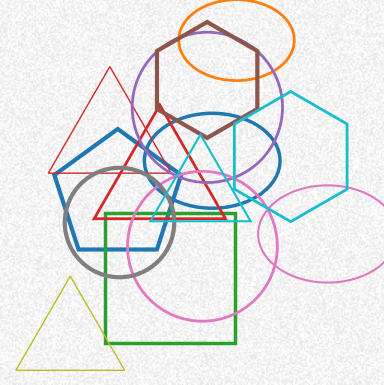[{"shape": "pentagon", "thickness": 3, "radius": 0.87, "center": [0.306, 0.492]}, {"shape": "oval", "thickness": 2.5, "radius": 0.88, "center": [0.551, 0.582]}, {"shape": "oval", "thickness": 2, "radius": 0.75, "center": [0.614, 0.896]}, {"shape": "square", "thickness": 2.5, "radius": 0.84, "center": [0.441, 0.278]}, {"shape": "triangle", "thickness": 1, "radius": 0.92, "center": [0.285, 0.643]}, {"shape": "triangle", "thickness": 2, "radius": 0.98, "center": [0.415, 0.53]}, {"shape": "circle", "thickness": 2, "radius": 0.98, "center": [0.539, 0.721]}, {"shape": "hexagon", "thickness": 3, "radius": 0.75, "center": [0.538, 0.792]}, {"shape": "oval", "thickness": 1.5, "radius": 0.9, "center": [0.851, 0.392]}, {"shape": "circle", "thickness": 2, "radius": 0.97, "center": [0.526, 0.36]}, {"shape": "circle", "thickness": 3, "radius": 0.71, "center": [0.31, 0.422]}, {"shape": "triangle", "thickness": 1, "radius": 0.82, "center": [0.182, 0.12]}, {"shape": "hexagon", "thickness": 2, "radius": 0.85, "center": [0.755, 0.593]}, {"shape": "triangle", "thickness": 1.5, "radius": 0.75, "center": [0.521, 0.5]}]